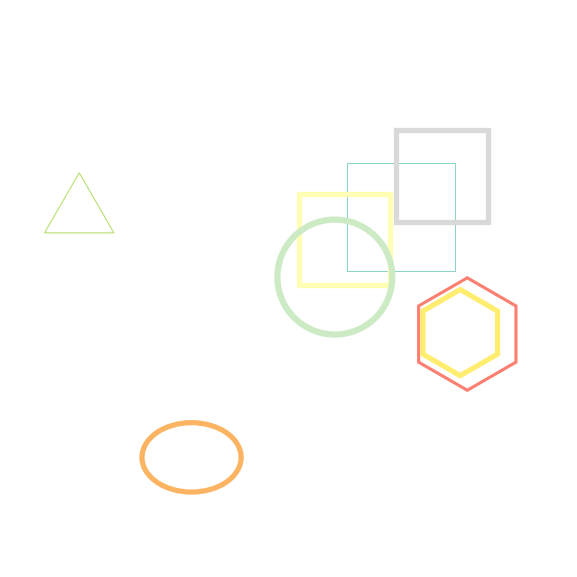[{"shape": "square", "thickness": 0.5, "radius": 0.47, "center": [0.695, 0.623]}, {"shape": "square", "thickness": 2.5, "radius": 0.39, "center": [0.597, 0.585]}, {"shape": "hexagon", "thickness": 1.5, "radius": 0.49, "center": [0.809, 0.421]}, {"shape": "oval", "thickness": 2.5, "radius": 0.43, "center": [0.332, 0.207]}, {"shape": "triangle", "thickness": 0.5, "radius": 0.35, "center": [0.137, 0.631]}, {"shape": "square", "thickness": 2.5, "radius": 0.4, "center": [0.765, 0.695]}, {"shape": "circle", "thickness": 3, "radius": 0.5, "center": [0.58, 0.519]}, {"shape": "hexagon", "thickness": 2.5, "radius": 0.37, "center": [0.797, 0.423]}]